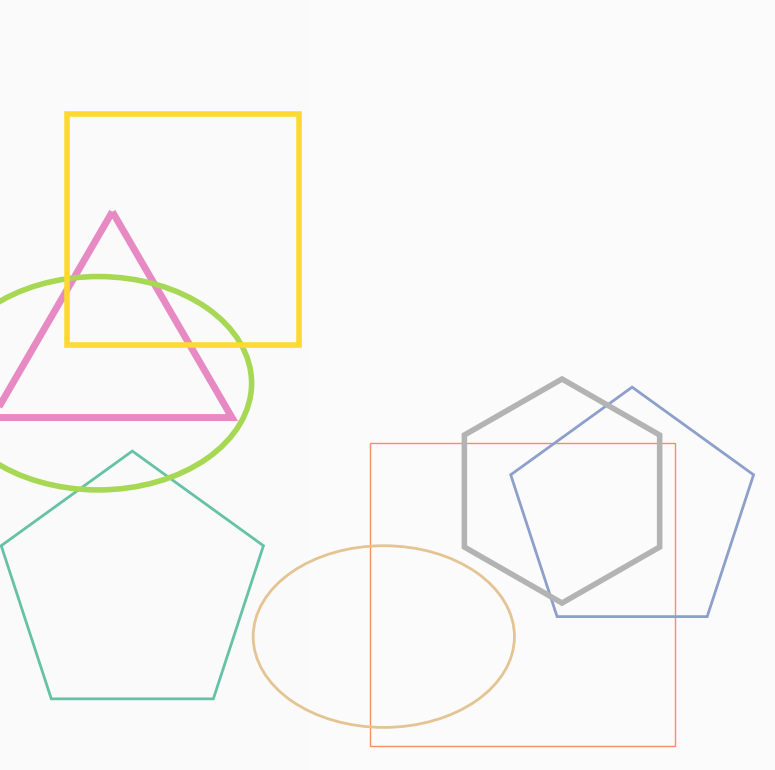[{"shape": "pentagon", "thickness": 1, "radius": 0.89, "center": [0.171, 0.236]}, {"shape": "square", "thickness": 0.5, "radius": 0.98, "center": [0.674, 0.228]}, {"shape": "pentagon", "thickness": 1, "radius": 0.82, "center": [0.816, 0.332]}, {"shape": "triangle", "thickness": 2.5, "radius": 0.89, "center": [0.145, 0.547]}, {"shape": "oval", "thickness": 2, "radius": 0.99, "center": [0.127, 0.502]}, {"shape": "square", "thickness": 2, "radius": 0.75, "center": [0.236, 0.702]}, {"shape": "oval", "thickness": 1, "radius": 0.84, "center": [0.495, 0.173]}, {"shape": "hexagon", "thickness": 2, "radius": 0.73, "center": [0.725, 0.362]}]